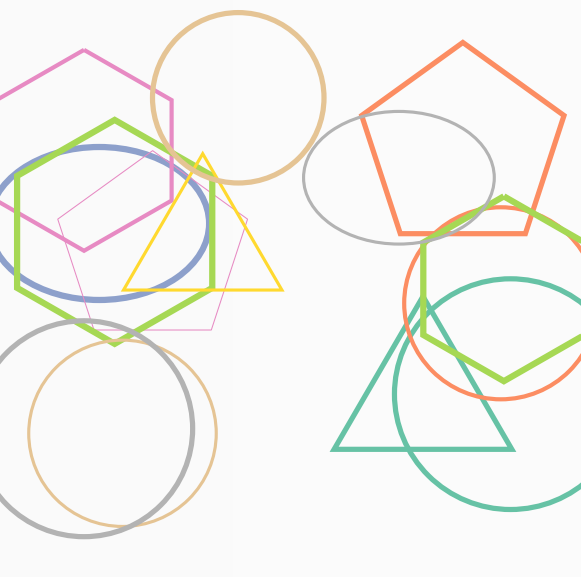[{"shape": "circle", "thickness": 2.5, "radius": 1.0, "center": [0.878, 0.317]}, {"shape": "triangle", "thickness": 2.5, "radius": 0.88, "center": [0.728, 0.309]}, {"shape": "pentagon", "thickness": 2.5, "radius": 0.92, "center": [0.796, 0.743]}, {"shape": "circle", "thickness": 2, "radius": 0.83, "center": [0.862, 0.474]}, {"shape": "oval", "thickness": 3, "radius": 0.95, "center": [0.171, 0.612]}, {"shape": "hexagon", "thickness": 2, "radius": 0.87, "center": [0.145, 0.739]}, {"shape": "pentagon", "thickness": 0.5, "radius": 0.86, "center": [0.263, 0.567]}, {"shape": "hexagon", "thickness": 3, "radius": 0.97, "center": [0.197, 0.598]}, {"shape": "hexagon", "thickness": 3, "radius": 0.8, "center": [0.867, 0.499]}, {"shape": "triangle", "thickness": 1.5, "radius": 0.79, "center": [0.349, 0.576]}, {"shape": "circle", "thickness": 2.5, "radius": 0.74, "center": [0.41, 0.83]}, {"shape": "circle", "thickness": 1.5, "radius": 0.81, "center": [0.211, 0.249]}, {"shape": "oval", "thickness": 1.5, "radius": 0.82, "center": [0.686, 0.691]}, {"shape": "circle", "thickness": 2.5, "radius": 0.93, "center": [0.145, 0.257]}]